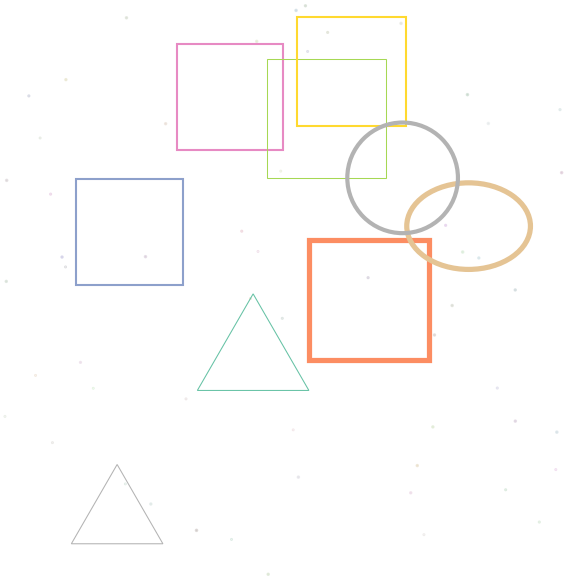[{"shape": "triangle", "thickness": 0.5, "radius": 0.56, "center": [0.438, 0.379]}, {"shape": "square", "thickness": 2.5, "radius": 0.52, "center": [0.639, 0.48]}, {"shape": "square", "thickness": 1, "radius": 0.46, "center": [0.224, 0.598]}, {"shape": "square", "thickness": 1, "radius": 0.46, "center": [0.398, 0.831]}, {"shape": "square", "thickness": 0.5, "radius": 0.52, "center": [0.566, 0.794]}, {"shape": "square", "thickness": 1, "radius": 0.47, "center": [0.609, 0.876]}, {"shape": "oval", "thickness": 2.5, "radius": 0.54, "center": [0.811, 0.608]}, {"shape": "circle", "thickness": 2, "radius": 0.48, "center": [0.697, 0.691]}, {"shape": "triangle", "thickness": 0.5, "radius": 0.46, "center": [0.203, 0.103]}]